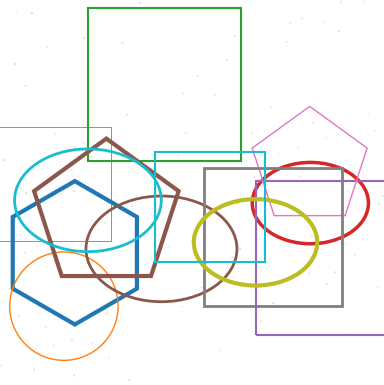[{"shape": "square", "thickness": 0.5, "radius": 0.74, "center": [0.142, 0.522]}, {"shape": "hexagon", "thickness": 3, "radius": 0.93, "center": [0.194, 0.343]}, {"shape": "circle", "thickness": 1, "radius": 0.7, "center": [0.166, 0.205]}, {"shape": "square", "thickness": 1.5, "radius": 0.99, "center": [0.426, 0.78]}, {"shape": "oval", "thickness": 2.5, "radius": 0.75, "center": [0.806, 0.473]}, {"shape": "square", "thickness": 1.5, "radius": 1.0, "center": [0.864, 0.33]}, {"shape": "oval", "thickness": 2, "radius": 0.98, "center": [0.419, 0.354]}, {"shape": "pentagon", "thickness": 3, "radius": 0.99, "center": [0.276, 0.443]}, {"shape": "pentagon", "thickness": 1, "radius": 0.78, "center": [0.804, 0.567]}, {"shape": "square", "thickness": 2, "radius": 0.9, "center": [0.709, 0.385]}, {"shape": "oval", "thickness": 3, "radius": 0.8, "center": [0.664, 0.371]}, {"shape": "oval", "thickness": 2, "radius": 0.95, "center": [0.228, 0.48]}, {"shape": "square", "thickness": 1.5, "radius": 0.71, "center": [0.546, 0.463]}]